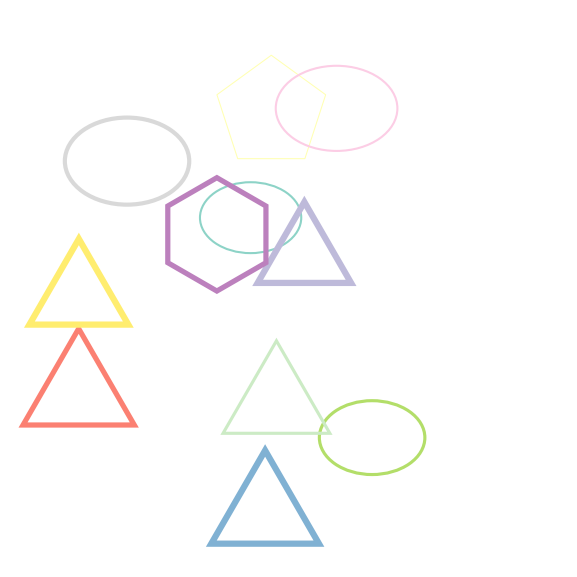[{"shape": "oval", "thickness": 1, "radius": 0.44, "center": [0.434, 0.622]}, {"shape": "pentagon", "thickness": 0.5, "radius": 0.49, "center": [0.47, 0.804]}, {"shape": "triangle", "thickness": 3, "radius": 0.47, "center": [0.527, 0.556]}, {"shape": "triangle", "thickness": 2.5, "radius": 0.56, "center": [0.136, 0.319]}, {"shape": "triangle", "thickness": 3, "radius": 0.54, "center": [0.459, 0.112]}, {"shape": "oval", "thickness": 1.5, "radius": 0.46, "center": [0.644, 0.241]}, {"shape": "oval", "thickness": 1, "radius": 0.53, "center": [0.583, 0.812]}, {"shape": "oval", "thickness": 2, "radius": 0.54, "center": [0.22, 0.72]}, {"shape": "hexagon", "thickness": 2.5, "radius": 0.49, "center": [0.376, 0.593]}, {"shape": "triangle", "thickness": 1.5, "radius": 0.53, "center": [0.479, 0.302]}, {"shape": "triangle", "thickness": 3, "radius": 0.49, "center": [0.137, 0.486]}]